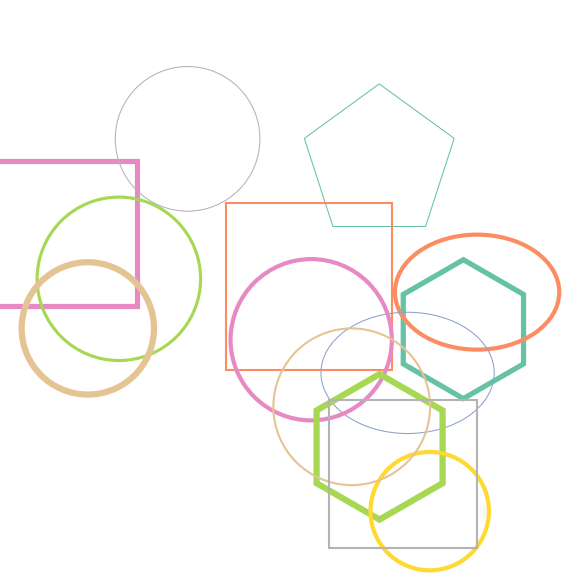[{"shape": "hexagon", "thickness": 2.5, "radius": 0.6, "center": [0.802, 0.429]}, {"shape": "pentagon", "thickness": 0.5, "radius": 0.68, "center": [0.657, 0.717]}, {"shape": "square", "thickness": 1, "radius": 0.72, "center": [0.535, 0.503]}, {"shape": "oval", "thickness": 2, "radius": 0.71, "center": [0.826, 0.493]}, {"shape": "oval", "thickness": 0.5, "radius": 0.75, "center": [0.706, 0.353]}, {"shape": "square", "thickness": 2.5, "radius": 0.63, "center": [0.112, 0.595]}, {"shape": "circle", "thickness": 2, "radius": 0.7, "center": [0.539, 0.411]}, {"shape": "hexagon", "thickness": 3, "radius": 0.63, "center": [0.657, 0.225]}, {"shape": "circle", "thickness": 1.5, "radius": 0.71, "center": [0.206, 0.516]}, {"shape": "circle", "thickness": 2, "radius": 0.51, "center": [0.744, 0.114]}, {"shape": "circle", "thickness": 1, "radius": 0.68, "center": [0.609, 0.295]}, {"shape": "circle", "thickness": 3, "radius": 0.57, "center": [0.152, 0.43]}, {"shape": "square", "thickness": 1, "radius": 0.64, "center": [0.699, 0.178]}, {"shape": "circle", "thickness": 0.5, "radius": 0.63, "center": [0.325, 0.759]}]